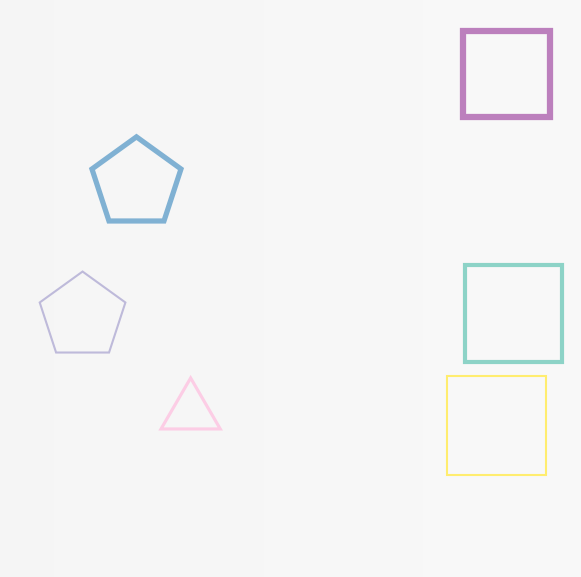[{"shape": "square", "thickness": 2, "radius": 0.42, "center": [0.883, 0.456]}, {"shape": "pentagon", "thickness": 1, "radius": 0.39, "center": [0.142, 0.451]}, {"shape": "pentagon", "thickness": 2.5, "radius": 0.4, "center": [0.235, 0.682]}, {"shape": "triangle", "thickness": 1.5, "radius": 0.29, "center": [0.328, 0.286]}, {"shape": "square", "thickness": 3, "radius": 0.37, "center": [0.871, 0.871]}, {"shape": "square", "thickness": 1, "radius": 0.43, "center": [0.855, 0.262]}]